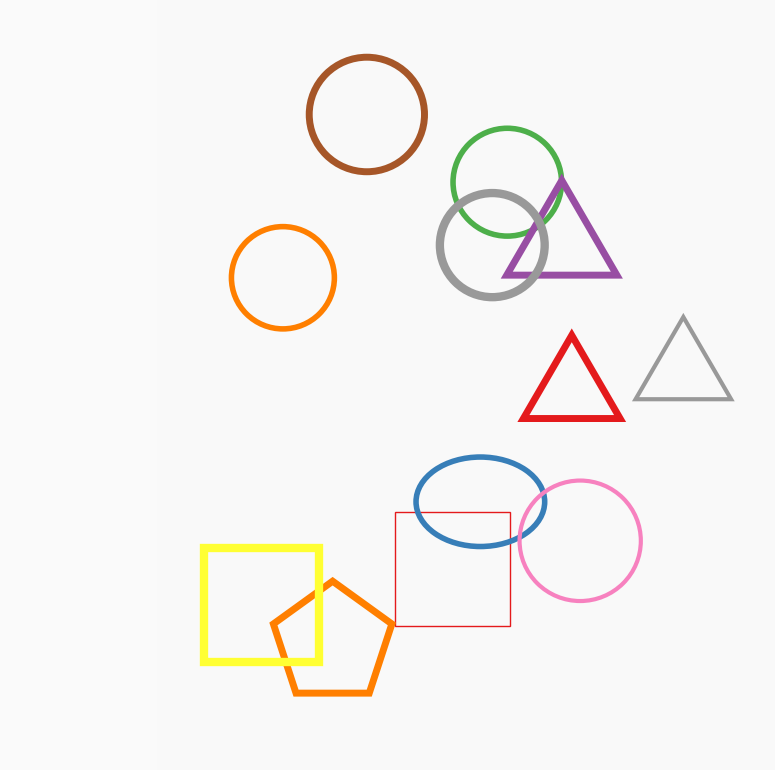[{"shape": "square", "thickness": 0.5, "radius": 0.37, "center": [0.584, 0.261]}, {"shape": "triangle", "thickness": 2.5, "radius": 0.36, "center": [0.738, 0.492]}, {"shape": "oval", "thickness": 2, "radius": 0.42, "center": [0.62, 0.348]}, {"shape": "circle", "thickness": 2, "radius": 0.35, "center": [0.655, 0.763]}, {"shape": "triangle", "thickness": 2.5, "radius": 0.41, "center": [0.725, 0.684]}, {"shape": "pentagon", "thickness": 2.5, "radius": 0.4, "center": [0.429, 0.165]}, {"shape": "circle", "thickness": 2, "radius": 0.33, "center": [0.365, 0.639]}, {"shape": "square", "thickness": 3, "radius": 0.37, "center": [0.338, 0.215]}, {"shape": "circle", "thickness": 2.5, "radius": 0.37, "center": [0.473, 0.851]}, {"shape": "circle", "thickness": 1.5, "radius": 0.39, "center": [0.749, 0.298]}, {"shape": "circle", "thickness": 3, "radius": 0.34, "center": [0.635, 0.682]}, {"shape": "triangle", "thickness": 1.5, "radius": 0.36, "center": [0.882, 0.517]}]